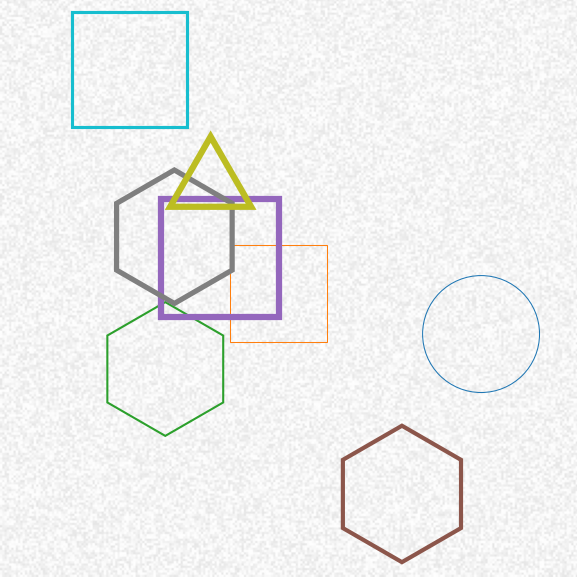[{"shape": "circle", "thickness": 0.5, "radius": 0.51, "center": [0.833, 0.421]}, {"shape": "square", "thickness": 0.5, "radius": 0.42, "center": [0.482, 0.491]}, {"shape": "hexagon", "thickness": 1, "radius": 0.58, "center": [0.286, 0.36]}, {"shape": "square", "thickness": 3, "radius": 0.51, "center": [0.38, 0.552]}, {"shape": "hexagon", "thickness": 2, "radius": 0.59, "center": [0.696, 0.144]}, {"shape": "hexagon", "thickness": 2.5, "radius": 0.58, "center": [0.302, 0.589]}, {"shape": "triangle", "thickness": 3, "radius": 0.4, "center": [0.365, 0.682]}, {"shape": "square", "thickness": 1.5, "radius": 0.5, "center": [0.224, 0.879]}]